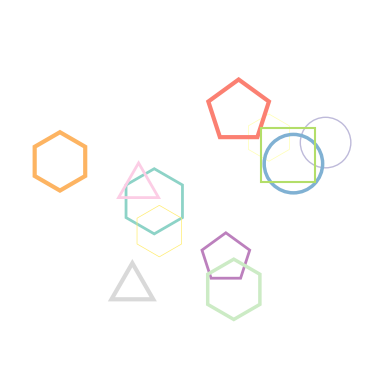[{"shape": "hexagon", "thickness": 2, "radius": 0.42, "center": [0.401, 0.477]}, {"shape": "hexagon", "thickness": 0.5, "radius": 0.31, "center": [0.698, 0.643]}, {"shape": "circle", "thickness": 1, "radius": 0.33, "center": [0.846, 0.63]}, {"shape": "pentagon", "thickness": 3, "radius": 0.41, "center": [0.62, 0.711]}, {"shape": "circle", "thickness": 2.5, "radius": 0.38, "center": [0.762, 0.575]}, {"shape": "hexagon", "thickness": 3, "radius": 0.38, "center": [0.156, 0.581]}, {"shape": "square", "thickness": 1.5, "radius": 0.35, "center": [0.748, 0.598]}, {"shape": "triangle", "thickness": 2, "radius": 0.3, "center": [0.36, 0.517]}, {"shape": "triangle", "thickness": 3, "radius": 0.31, "center": [0.344, 0.254]}, {"shape": "pentagon", "thickness": 2, "radius": 0.33, "center": [0.587, 0.33]}, {"shape": "hexagon", "thickness": 2.5, "radius": 0.39, "center": [0.607, 0.249]}, {"shape": "hexagon", "thickness": 0.5, "radius": 0.33, "center": [0.414, 0.4]}]